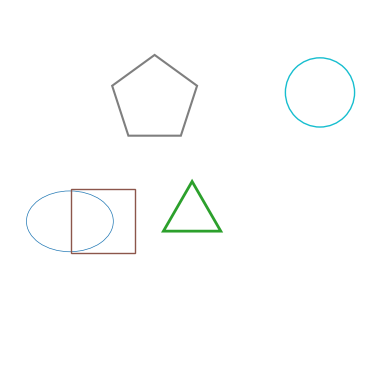[{"shape": "oval", "thickness": 0.5, "radius": 0.56, "center": [0.182, 0.425]}, {"shape": "triangle", "thickness": 2, "radius": 0.43, "center": [0.499, 0.443]}, {"shape": "square", "thickness": 1, "radius": 0.42, "center": [0.268, 0.426]}, {"shape": "pentagon", "thickness": 1.5, "radius": 0.58, "center": [0.402, 0.741]}, {"shape": "circle", "thickness": 1, "radius": 0.45, "center": [0.831, 0.76]}]